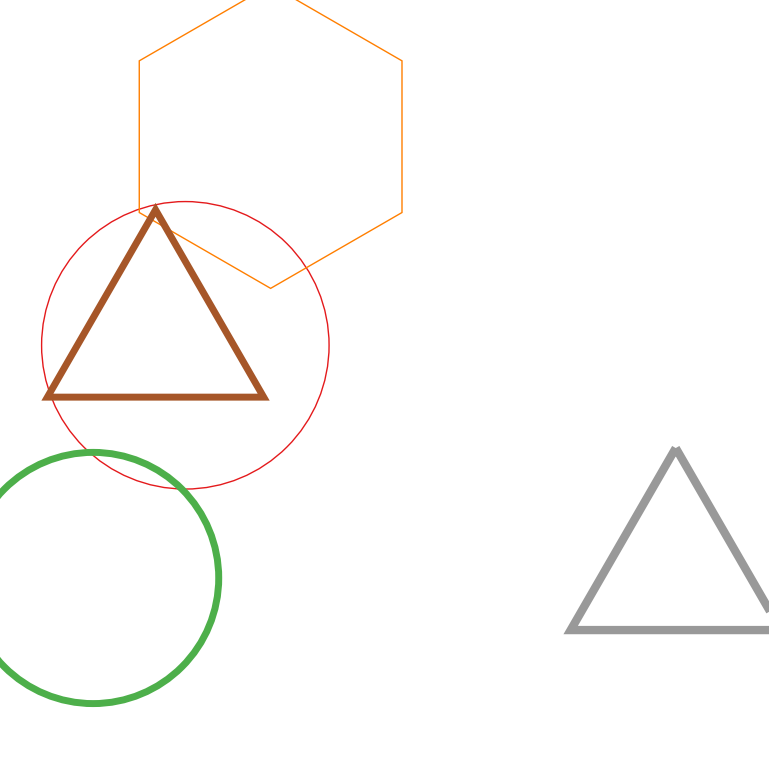[{"shape": "circle", "thickness": 0.5, "radius": 0.93, "center": [0.241, 0.552]}, {"shape": "circle", "thickness": 2.5, "radius": 0.82, "center": [0.121, 0.249]}, {"shape": "hexagon", "thickness": 0.5, "radius": 0.98, "center": [0.351, 0.822]}, {"shape": "triangle", "thickness": 2.5, "radius": 0.81, "center": [0.202, 0.565]}, {"shape": "triangle", "thickness": 3, "radius": 0.79, "center": [0.878, 0.261]}]